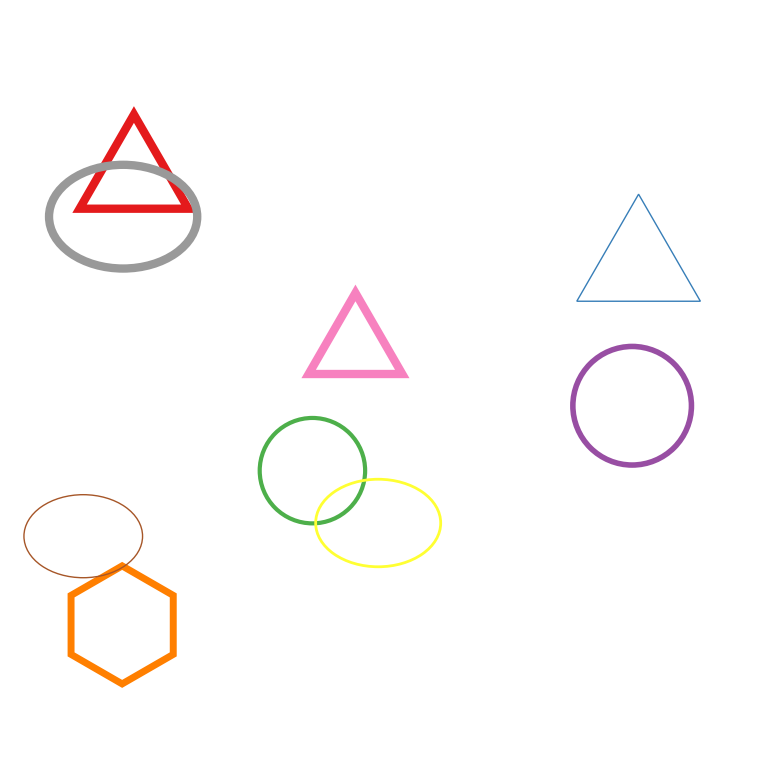[{"shape": "triangle", "thickness": 3, "radius": 0.41, "center": [0.174, 0.77]}, {"shape": "triangle", "thickness": 0.5, "radius": 0.46, "center": [0.829, 0.655]}, {"shape": "circle", "thickness": 1.5, "radius": 0.34, "center": [0.406, 0.389]}, {"shape": "circle", "thickness": 2, "radius": 0.39, "center": [0.821, 0.473]}, {"shape": "hexagon", "thickness": 2.5, "radius": 0.38, "center": [0.159, 0.188]}, {"shape": "oval", "thickness": 1, "radius": 0.41, "center": [0.491, 0.321]}, {"shape": "oval", "thickness": 0.5, "radius": 0.39, "center": [0.108, 0.304]}, {"shape": "triangle", "thickness": 3, "radius": 0.35, "center": [0.462, 0.549]}, {"shape": "oval", "thickness": 3, "radius": 0.48, "center": [0.16, 0.719]}]